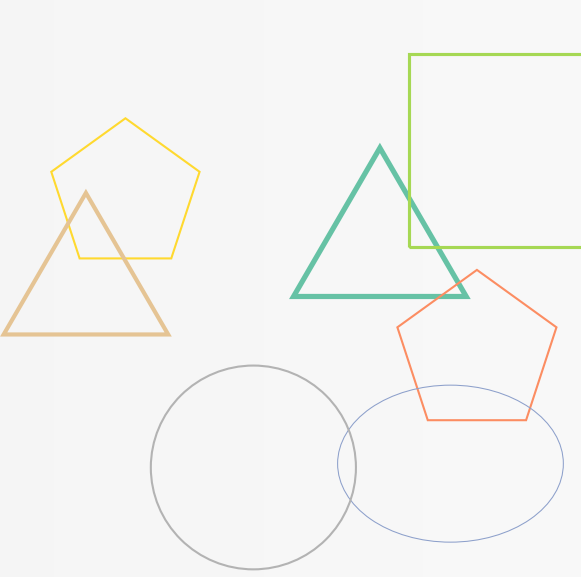[{"shape": "triangle", "thickness": 2.5, "radius": 0.86, "center": [0.654, 0.571]}, {"shape": "pentagon", "thickness": 1, "radius": 0.72, "center": [0.821, 0.388]}, {"shape": "oval", "thickness": 0.5, "radius": 0.97, "center": [0.775, 0.196]}, {"shape": "square", "thickness": 1.5, "radius": 0.84, "center": [0.87, 0.739]}, {"shape": "pentagon", "thickness": 1, "radius": 0.67, "center": [0.216, 0.66]}, {"shape": "triangle", "thickness": 2, "radius": 0.82, "center": [0.148, 0.502]}, {"shape": "circle", "thickness": 1, "radius": 0.88, "center": [0.436, 0.19]}]